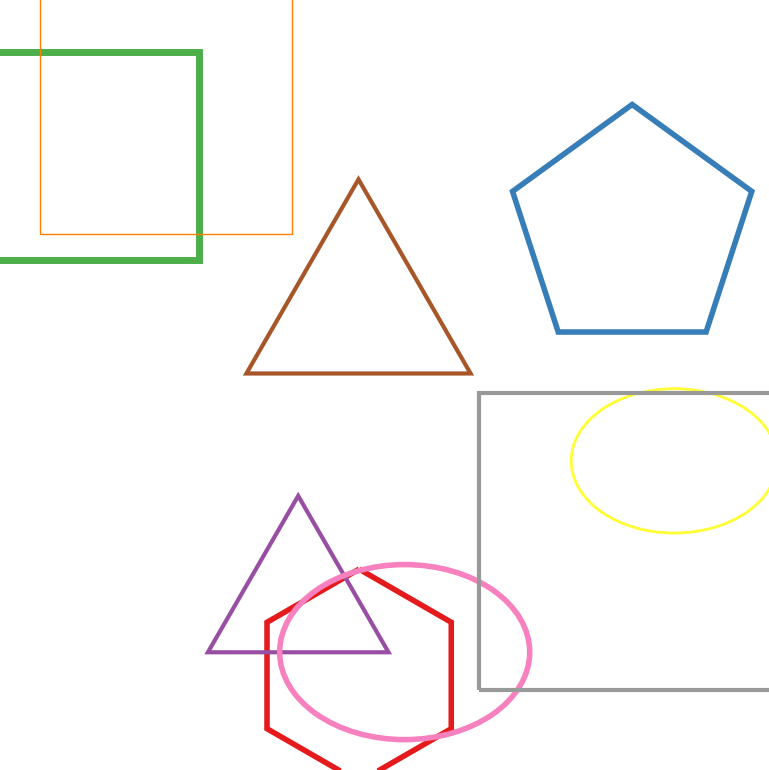[{"shape": "hexagon", "thickness": 2, "radius": 0.69, "center": [0.466, 0.123]}, {"shape": "pentagon", "thickness": 2, "radius": 0.82, "center": [0.821, 0.701]}, {"shape": "square", "thickness": 2.5, "radius": 0.68, "center": [0.123, 0.798]}, {"shape": "triangle", "thickness": 1.5, "radius": 0.68, "center": [0.387, 0.221]}, {"shape": "square", "thickness": 0.5, "radius": 0.82, "center": [0.215, 0.86]}, {"shape": "oval", "thickness": 1, "radius": 0.67, "center": [0.876, 0.401]}, {"shape": "triangle", "thickness": 1.5, "radius": 0.84, "center": [0.466, 0.599]}, {"shape": "oval", "thickness": 2, "radius": 0.81, "center": [0.526, 0.153]}, {"shape": "square", "thickness": 1.5, "radius": 0.97, "center": [0.816, 0.297]}]